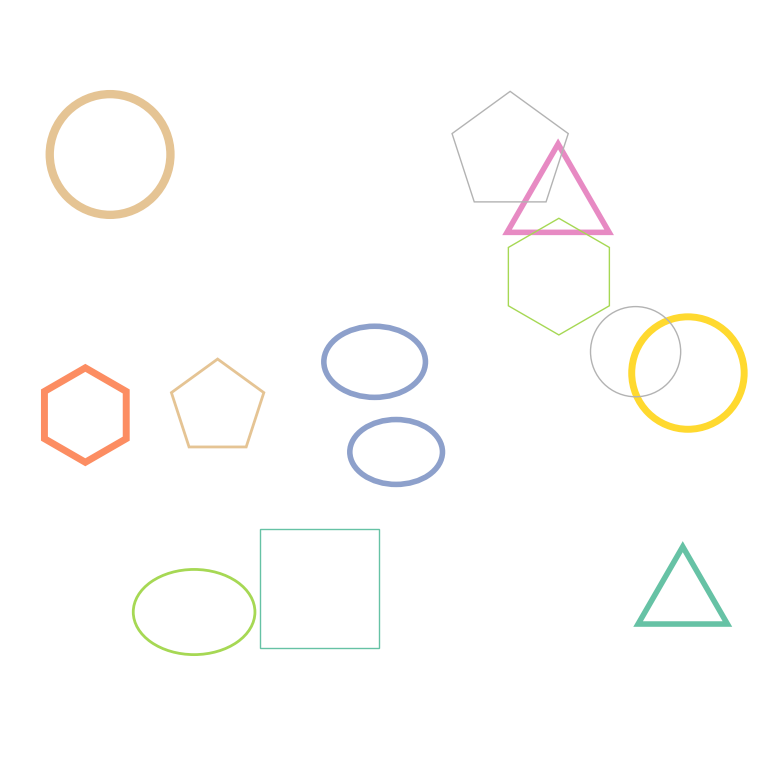[{"shape": "square", "thickness": 0.5, "radius": 0.39, "center": [0.414, 0.236]}, {"shape": "triangle", "thickness": 2, "radius": 0.33, "center": [0.887, 0.223]}, {"shape": "hexagon", "thickness": 2.5, "radius": 0.31, "center": [0.111, 0.461]}, {"shape": "oval", "thickness": 2, "radius": 0.3, "center": [0.514, 0.413]}, {"shape": "oval", "thickness": 2, "radius": 0.33, "center": [0.487, 0.53]}, {"shape": "triangle", "thickness": 2, "radius": 0.38, "center": [0.725, 0.737]}, {"shape": "hexagon", "thickness": 0.5, "radius": 0.38, "center": [0.726, 0.641]}, {"shape": "oval", "thickness": 1, "radius": 0.4, "center": [0.252, 0.205]}, {"shape": "circle", "thickness": 2.5, "radius": 0.37, "center": [0.893, 0.516]}, {"shape": "circle", "thickness": 3, "radius": 0.39, "center": [0.143, 0.799]}, {"shape": "pentagon", "thickness": 1, "radius": 0.32, "center": [0.283, 0.471]}, {"shape": "pentagon", "thickness": 0.5, "radius": 0.4, "center": [0.663, 0.802]}, {"shape": "circle", "thickness": 0.5, "radius": 0.29, "center": [0.825, 0.543]}]